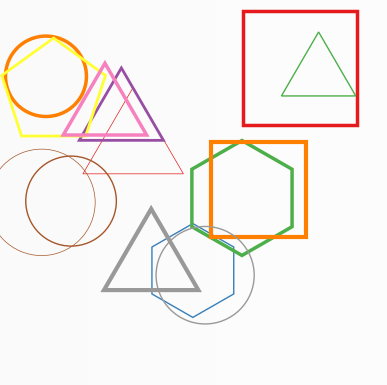[{"shape": "square", "thickness": 2.5, "radius": 0.74, "center": [0.774, 0.823]}, {"shape": "triangle", "thickness": 0.5, "radius": 0.75, "center": [0.344, 0.623]}, {"shape": "hexagon", "thickness": 1, "radius": 0.61, "center": [0.498, 0.297]}, {"shape": "triangle", "thickness": 1, "radius": 0.55, "center": [0.822, 0.806]}, {"shape": "hexagon", "thickness": 2.5, "radius": 0.75, "center": [0.624, 0.486]}, {"shape": "triangle", "thickness": 2, "radius": 0.63, "center": [0.313, 0.698]}, {"shape": "square", "thickness": 3, "radius": 0.62, "center": [0.667, 0.507]}, {"shape": "circle", "thickness": 2.5, "radius": 0.52, "center": [0.119, 0.802]}, {"shape": "pentagon", "thickness": 2, "radius": 0.7, "center": [0.138, 0.76]}, {"shape": "circle", "thickness": 0.5, "radius": 0.69, "center": [0.107, 0.474]}, {"shape": "circle", "thickness": 1, "radius": 0.58, "center": [0.183, 0.478]}, {"shape": "triangle", "thickness": 2.5, "radius": 0.62, "center": [0.271, 0.711]}, {"shape": "triangle", "thickness": 3, "radius": 0.7, "center": [0.39, 0.317]}, {"shape": "circle", "thickness": 1, "radius": 0.63, "center": [0.529, 0.285]}]